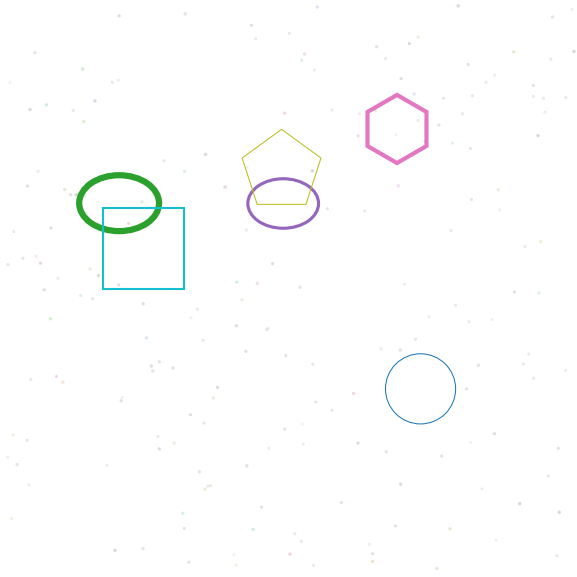[{"shape": "circle", "thickness": 0.5, "radius": 0.3, "center": [0.728, 0.326]}, {"shape": "oval", "thickness": 3, "radius": 0.35, "center": [0.206, 0.647]}, {"shape": "oval", "thickness": 1.5, "radius": 0.31, "center": [0.49, 0.647]}, {"shape": "hexagon", "thickness": 2, "radius": 0.29, "center": [0.687, 0.776]}, {"shape": "pentagon", "thickness": 0.5, "radius": 0.36, "center": [0.488, 0.703]}, {"shape": "square", "thickness": 1, "radius": 0.35, "center": [0.248, 0.569]}]